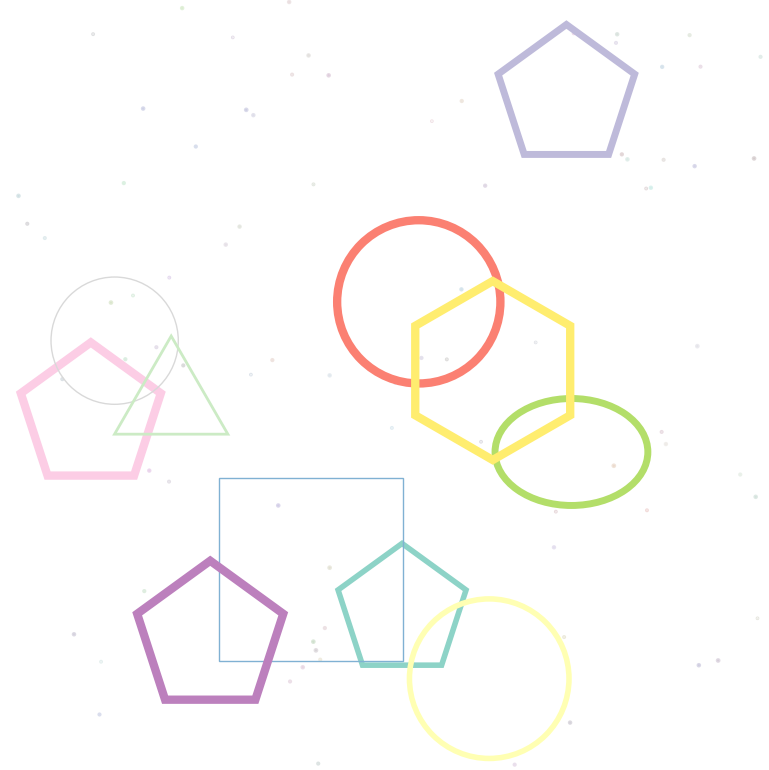[{"shape": "pentagon", "thickness": 2, "radius": 0.44, "center": [0.522, 0.207]}, {"shape": "circle", "thickness": 2, "radius": 0.52, "center": [0.635, 0.119]}, {"shape": "pentagon", "thickness": 2.5, "radius": 0.47, "center": [0.736, 0.875]}, {"shape": "circle", "thickness": 3, "radius": 0.53, "center": [0.544, 0.608]}, {"shape": "square", "thickness": 0.5, "radius": 0.6, "center": [0.404, 0.261]}, {"shape": "oval", "thickness": 2.5, "radius": 0.5, "center": [0.742, 0.413]}, {"shape": "pentagon", "thickness": 3, "radius": 0.48, "center": [0.118, 0.46]}, {"shape": "circle", "thickness": 0.5, "radius": 0.41, "center": [0.149, 0.558]}, {"shape": "pentagon", "thickness": 3, "radius": 0.5, "center": [0.273, 0.172]}, {"shape": "triangle", "thickness": 1, "radius": 0.42, "center": [0.222, 0.479]}, {"shape": "hexagon", "thickness": 3, "radius": 0.58, "center": [0.64, 0.519]}]